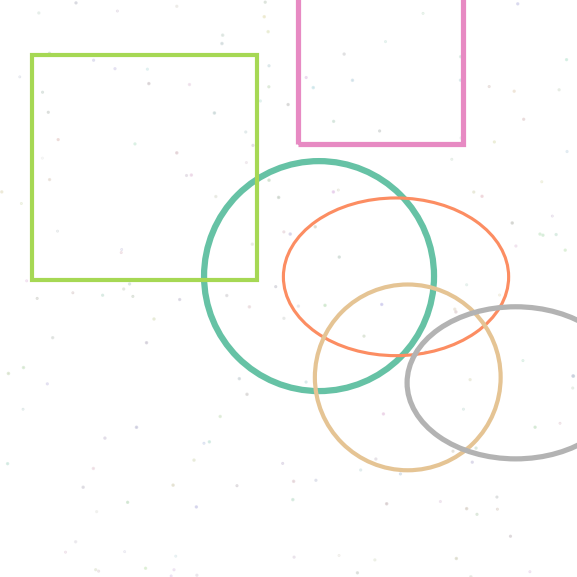[{"shape": "circle", "thickness": 3, "radius": 1.0, "center": [0.552, 0.521]}, {"shape": "oval", "thickness": 1.5, "radius": 0.98, "center": [0.686, 0.52]}, {"shape": "square", "thickness": 2.5, "radius": 0.72, "center": [0.659, 0.893]}, {"shape": "square", "thickness": 2, "radius": 0.97, "center": [0.25, 0.709]}, {"shape": "circle", "thickness": 2, "radius": 0.8, "center": [0.706, 0.346]}, {"shape": "oval", "thickness": 2.5, "radius": 0.94, "center": [0.893, 0.336]}]